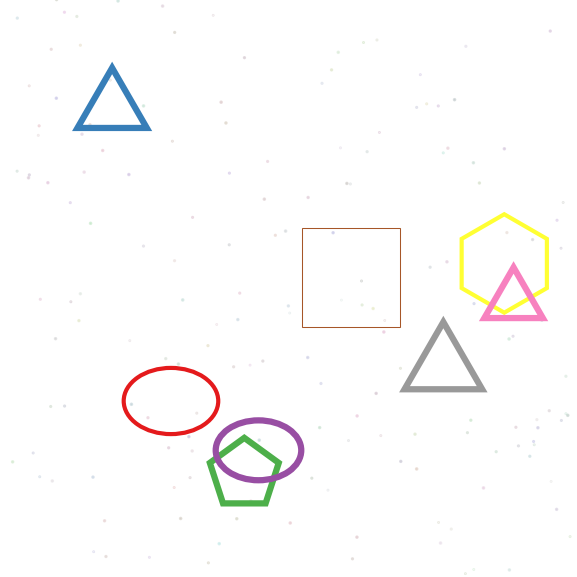[{"shape": "oval", "thickness": 2, "radius": 0.41, "center": [0.296, 0.305]}, {"shape": "triangle", "thickness": 3, "radius": 0.35, "center": [0.194, 0.812]}, {"shape": "pentagon", "thickness": 3, "radius": 0.31, "center": [0.423, 0.178]}, {"shape": "oval", "thickness": 3, "radius": 0.37, "center": [0.448, 0.219]}, {"shape": "hexagon", "thickness": 2, "radius": 0.43, "center": [0.873, 0.543]}, {"shape": "square", "thickness": 0.5, "radius": 0.43, "center": [0.608, 0.519]}, {"shape": "triangle", "thickness": 3, "radius": 0.29, "center": [0.889, 0.478]}, {"shape": "triangle", "thickness": 3, "radius": 0.39, "center": [0.768, 0.364]}]